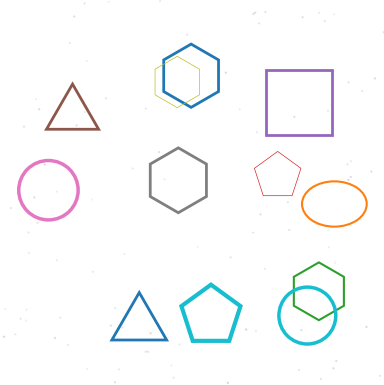[{"shape": "triangle", "thickness": 2, "radius": 0.41, "center": [0.362, 0.158]}, {"shape": "hexagon", "thickness": 2, "radius": 0.41, "center": [0.496, 0.803]}, {"shape": "oval", "thickness": 1.5, "radius": 0.42, "center": [0.869, 0.47]}, {"shape": "hexagon", "thickness": 1.5, "radius": 0.38, "center": [0.828, 0.243]}, {"shape": "pentagon", "thickness": 0.5, "radius": 0.32, "center": [0.721, 0.543]}, {"shape": "square", "thickness": 2, "radius": 0.43, "center": [0.777, 0.734]}, {"shape": "triangle", "thickness": 2, "radius": 0.39, "center": [0.188, 0.703]}, {"shape": "circle", "thickness": 2.5, "radius": 0.39, "center": [0.126, 0.506]}, {"shape": "hexagon", "thickness": 2, "radius": 0.42, "center": [0.463, 0.532]}, {"shape": "hexagon", "thickness": 0.5, "radius": 0.33, "center": [0.46, 0.787]}, {"shape": "circle", "thickness": 2.5, "radius": 0.37, "center": [0.798, 0.18]}, {"shape": "pentagon", "thickness": 3, "radius": 0.4, "center": [0.548, 0.18]}]